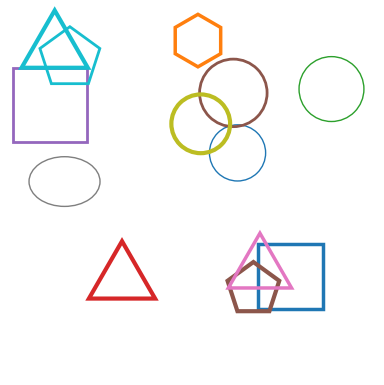[{"shape": "square", "thickness": 2.5, "radius": 0.42, "center": [0.755, 0.281]}, {"shape": "circle", "thickness": 1, "radius": 0.36, "center": [0.617, 0.603]}, {"shape": "hexagon", "thickness": 2.5, "radius": 0.34, "center": [0.514, 0.895]}, {"shape": "circle", "thickness": 1, "radius": 0.42, "center": [0.861, 0.769]}, {"shape": "triangle", "thickness": 3, "radius": 0.5, "center": [0.317, 0.274]}, {"shape": "square", "thickness": 2, "radius": 0.48, "center": [0.131, 0.727]}, {"shape": "pentagon", "thickness": 3, "radius": 0.35, "center": [0.658, 0.249]}, {"shape": "circle", "thickness": 2, "radius": 0.44, "center": [0.606, 0.759]}, {"shape": "triangle", "thickness": 2.5, "radius": 0.47, "center": [0.675, 0.299]}, {"shape": "oval", "thickness": 1, "radius": 0.46, "center": [0.168, 0.528]}, {"shape": "circle", "thickness": 3, "radius": 0.38, "center": [0.521, 0.678]}, {"shape": "triangle", "thickness": 3, "radius": 0.5, "center": [0.142, 0.874]}, {"shape": "pentagon", "thickness": 2, "radius": 0.41, "center": [0.182, 0.849]}]